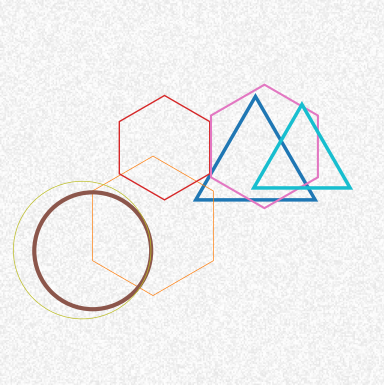[{"shape": "triangle", "thickness": 2.5, "radius": 0.9, "center": [0.664, 0.57]}, {"shape": "hexagon", "thickness": 0.5, "radius": 0.91, "center": [0.397, 0.413]}, {"shape": "hexagon", "thickness": 1, "radius": 0.68, "center": [0.427, 0.616]}, {"shape": "circle", "thickness": 3, "radius": 0.76, "center": [0.241, 0.349]}, {"shape": "hexagon", "thickness": 1.5, "radius": 0.8, "center": [0.687, 0.62]}, {"shape": "circle", "thickness": 0.5, "radius": 0.89, "center": [0.213, 0.35]}, {"shape": "triangle", "thickness": 2.5, "radius": 0.72, "center": [0.784, 0.584]}]